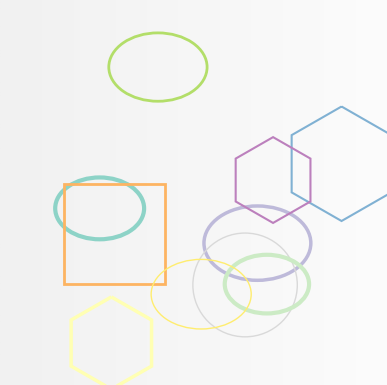[{"shape": "oval", "thickness": 3, "radius": 0.57, "center": [0.257, 0.459]}, {"shape": "hexagon", "thickness": 2.5, "radius": 0.6, "center": [0.287, 0.109]}, {"shape": "oval", "thickness": 2.5, "radius": 0.69, "center": [0.664, 0.368]}, {"shape": "hexagon", "thickness": 1.5, "radius": 0.74, "center": [0.881, 0.575]}, {"shape": "square", "thickness": 2, "radius": 0.65, "center": [0.295, 0.392]}, {"shape": "oval", "thickness": 2, "radius": 0.63, "center": [0.408, 0.826]}, {"shape": "circle", "thickness": 1, "radius": 0.67, "center": [0.632, 0.26]}, {"shape": "hexagon", "thickness": 1.5, "radius": 0.56, "center": [0.705, 0.532]}, {"shape": "oval", "thickness": 3, "radius": 0.54, "center": [0.689, 0.262]}, {"shape": "oval", "thickness": 1, "radius": 0.65, "center": [0.519, 0.236]}]